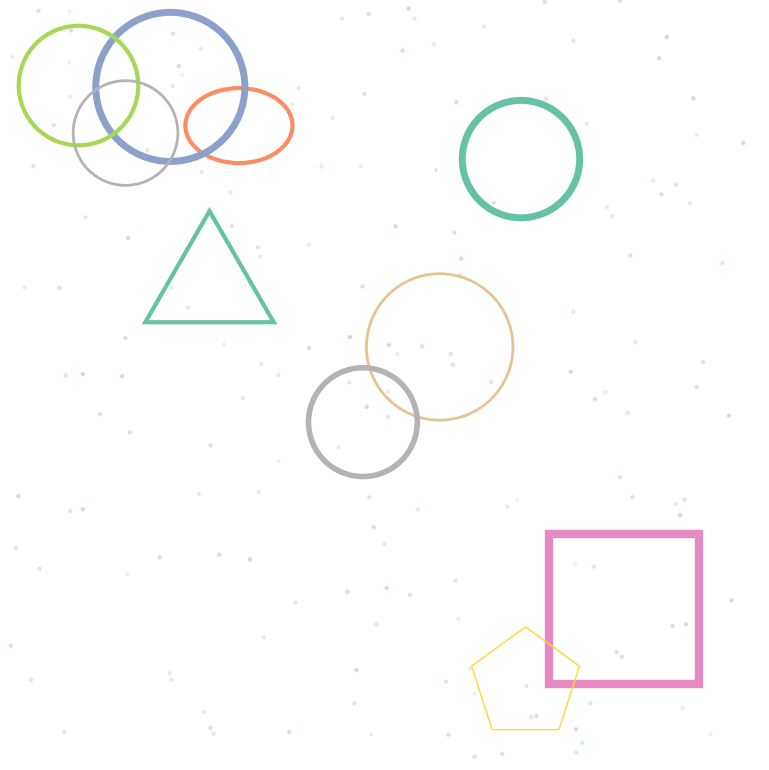[{"shape": "circle", "thickness": 2.5, "radius": 0.38, "center": [0.677, 0.793]}, {"shape": "triangle", "thickness": 1.5, "radius": 0.48, "center": [0.272, 0.63]}, {"shape": "oval", "thickness": 1.5, "radius": 0.35, "center": [0.31, 0.837]}, {"shape": "circle", "thickness": 2.5, "radius": 0.48, "center": [0.221, 0.887]}, {"shape": "square", "thickness": 3, "radius": 0.49, "center": [0.811, 0.209]}, {"shape": "circle", "thickness": 1.5, "radius": 0.39, "center": [0.102, 0.889]}, {"shape": "pentagon", "thickness": 0.5, "radius": 0.37, "center": [0.683, 0.112]}, {"shape": "circle", "thickness": 1, "radius": 0.48, "center": [0.571, 0.549]}, {"shape": "circle", "thickness": 2, "radius": 0.35, "center": [0.471, 0.452]}, {"shape": "circle", "thickness": 1, "radius": 0.34, "center": [0.163, 0.827]}]